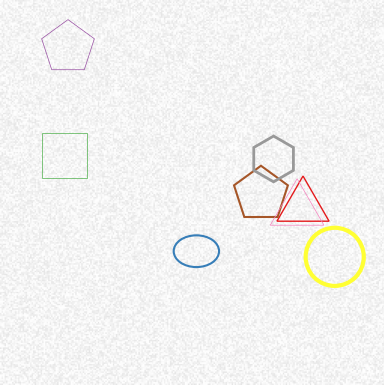[{"shape": "triangle", "thickness": 1, "radius": 0.39, "center": [0.787, 0.465]}, {"shape": "oval", "thickness": 1.5, "radius": 0.29, "center": [0.51, 0.348]}, {"shape": "square", "thickness": 0.5, "radius": 0.29, "center": [0.169, 0.595]}, {"shape": "pentagon", "thickness": 0.5, "radius": 0.36, "center": [0.177, 0.877]}, {"shape": "circle", "thickness": 3, "radius": 0.38, "center": [0.869, 0.333]}, {"shape": "pentagon", "thickness": 1.5, "radius": 0.37, "center": [0.678, 0.496]}, {"shape": "triangle", "thickness": 0.5, "radius": 0.4, "center": [0.772, 0.455]}, {"shape": "hexagon", "thickness": 2, "radius": 0.3, "center": [0.711, 0.587]}]